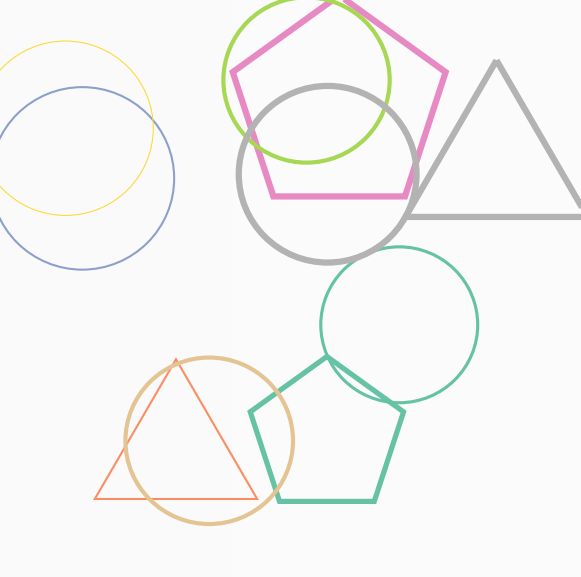[{"shape": "pentagon", "thickness": 2.5, "radius": 0.69, "center": [0.562, 0.243]}, {"shape": "circle", "thickness": 1.5, "radius": 0.67, "center": [0.687, 0.437]}, {"shape": "triangle", "thickness": 1, "radius": 0.81, "center": [0.303, 0.216]}, {"shape": "circle", "thickness": 1, "radius": 0.79, "center": [0.142, 0.69]}, {"shape": "pentagon", "thickness": 3, "radius": 0.96, "center": [0.584, 0.815]}, {"shape": "circle", "thickness": 2, "radius": 0.72, "center": [0.527, 0.861]}, {"shape": "circle", "thickness": 0.5, "radius": 0.76, "center": [0.113, 0.777]}, {"shape": "circle", "thickness": 2, "radius": 0.72, "center": [0.36, 0.236]}, {"shape": "circle", "thickness": 3, "radius": 0.76, "center": [0.564, 0.697]}, {"shape": "triangle", "thickness": 3, "radius": 0.9, "center": [0.854, 0.714]}]